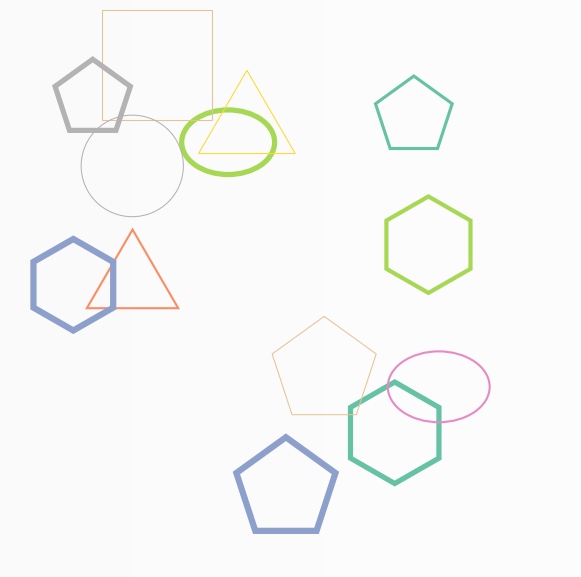[{"shape": "hexagon", "thickness": 2.5, "radius": 0.44, "center": [0.679, 0.25]}, {"shape": "pentagon", "thickness": 1.5, "radius": 0.35, "center": [0.712, 0.798]}, {"shape": "triangle", "thickness": 1, "radius": 0.45, "center": [0.228, 0.511]}, {"shape": "hexagon", "thickness": 3, "radius": 0.4, "center": [0.126, 0.506]}, {"shape": "pentagon", "thickness": 3, "radius": 0.45, "center": [0.492, 0.152]}, {"shape": "oval", "thickness": 1, "radius": 0.44, "center": [0.755, 0.329]}, {"shape": "oval", "thickness": 2.5, "radius": 0.4, "center": [0.393, 0.753]}, {"shape": "hexagon", "thickness": 2, "radius": 0.42, "center": [0.737, 0.575]}, {"shape": "triangle", "thickness": 0.5, "radius": 0.48, "center": [0.425, 0.781]}, {"shape": "pentagon", "thickness": 0.5, "radius": 0.47, "center": [0.558, 0.357]}, {"shape": "square", "thickness": 0.5, "radius": 0.47, "center": [0.27, 0.887]}, {"shape": "circle", "thickness": 0.5, "radius": 0.44, "center": [0.228, 0.712]}, {"shape": "pentagon", "thickness": 2.5, "radius": 0.34, "center": [0.16, 0.828]}]